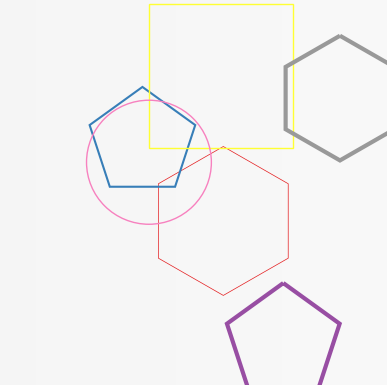[{"shape": "hexagon", "thickness": 0.5, "radius": 0.97, "center": [0.576, 0.426]}, {"shape": "pentagon", "thickness": 1.5, "radius": 0.72, "center": [0.368, 0.631]}, {"shape": "pentagon", "thickness": 3, "radius": 0.76, "center": [0.731, 0.112]}, {"shape": "square", "thickness": 1, "radius": 0.93, "center": [0.571, 0.803]}, {"shape": "circle", "thickness": 1, "radius": 0.81, "center": [0.384, 0.579]}, {"shape": "hexagon", "thickness": 3, "radius": 0.81, "center": [0.877, 0.745]}]